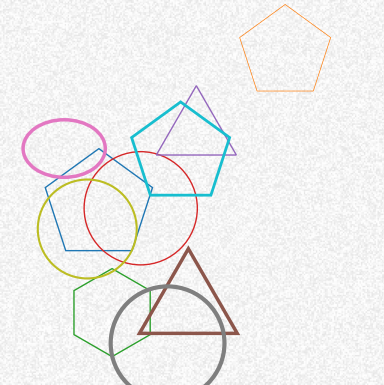[{"shape": "pentagon", "thickness": 1, "radius": 0.73, "center": [0.257, 0.467]}, {"shape": "pentagon", "thickness": 0.5, "radius": 0.62, "center": [0.741, 0.864]}, {"shape": "hexagon", "thickness": 1, "radius": 0.57, "center": [0.291, 0.188]}, {"shape": "circle", "thickness": 1, "radius": 0.74, "center": [0.366, 0.459]}, {"shape": "triangle", "thickness": 1, "radius": 0.6, "center": [0.51, 0.657]}, {"shape": "triangle", "thickness": 2.5, "radius": 0.73, "center": [0.489, 0.207]}, {"shape": "oval", "thickness": 2.5, "radius": 0.53, "center": [0.167, 0.614]}, {"shape": "circle", "thickness": 3, "radius": 0.74, "center": [0.435, 0.108]}, {"shape": "circle", "thickness": 1.5, "radius": 0.64, "center": [0.227, 0.405]}, {"shape": "pentagon", "thickness": 2, "radius": 0.67, "center": [0.469, 0.601]}]